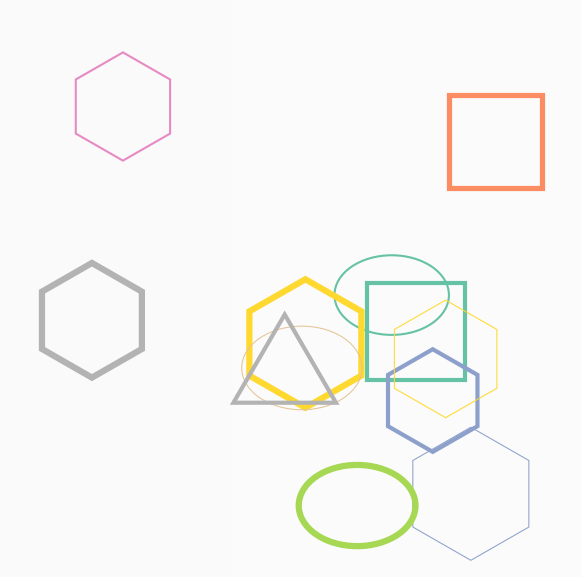[{"shape": "square", "thickness": 2, "radius": 0.42, "center": [0.716, 0.425]}, {"shape": "oval", "thickness": 1, "radius": 0.49, "center": [0.674, 0.488]}, {"shape": "square", "thickness": 2.5, "radius": 0.4, "center": [0.852, 0.754]}, {"shape": "hexagon", "thickness": 2, "radius": 0.44, "center": [0.744, 0.306]}, {"shape": "hexagon", "thickness": 0.5, "radius": 0.58, "center": [0.81, 0.144]}, {"shape": "hexagon", "thickness": 1, "radius": 0.47, "center": [0.212, 0.815]}, {"shape": "oval", "thickness": 3, "radius": 0.5, "center": [0.614, 0.124]}, {"shape": "hexagon", "thickness": 0.5, "radius": 0.51, "center": [0.767, 0.378]}, {"shape": "hexagon", "thickness": 3, "radius": 0.56, "center": [0.525, 0.404]}, {"shape": "oval", "thickness": 0.5, "radius": 0.52, "center": [0.519, 0.362]}, {"shape": "triangle", "thickness": 2, "radius": 0.51, "center": [0.49, 0.353]}, {"shape": "hexagon", "thickness": 3, "radius": 0.5, "center": [0.158, 0.445]}]